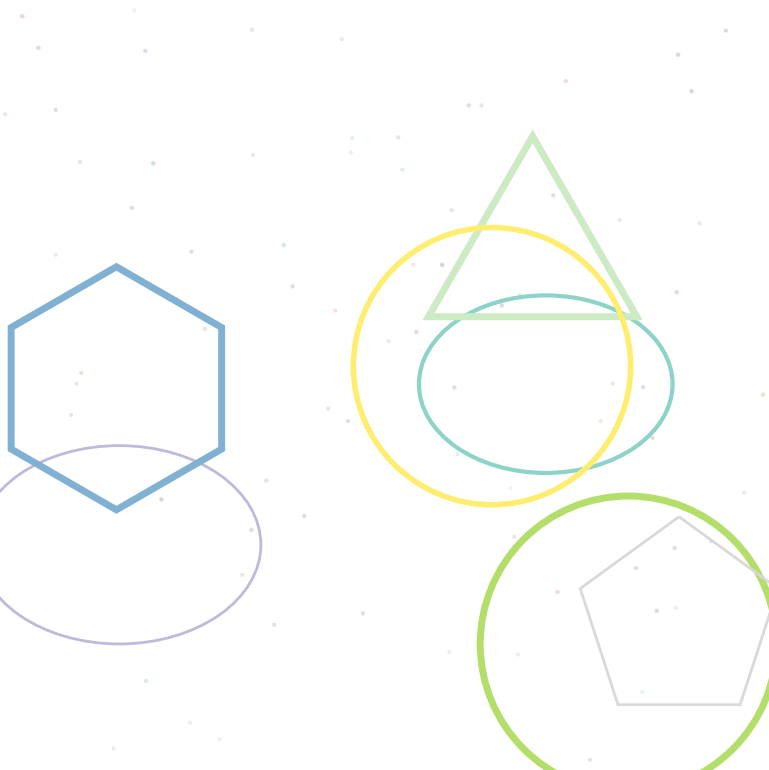[{"shape": "oval", "thickness": 1.5, "radius": 0.82, "center": [0.709, 0.501]}, {"shape": "oval", "thickness": 1, "radius": 0.92, "center": [0.155, 0.292]}, {"shape": "hexagon", "thickness": 2.5, "radius": 0.79, "center": [0.151, 0.496]}, {"shape": "circle", "thickness": 2.5, "radius": 0.96, "center": [0.816, 0.163]}, {"shape": "pentagon", "thickness": 1, "radius": 0.67, "center": [0.882, 0.194]}, {"shape": "triangle", "thickness": 2.5, "radius": 0.78, "center": [0.692, 0.667]}, {"shape": "circle", "thickness": 2, "radius": 0.9, "center": [0.639, 0.525]}]